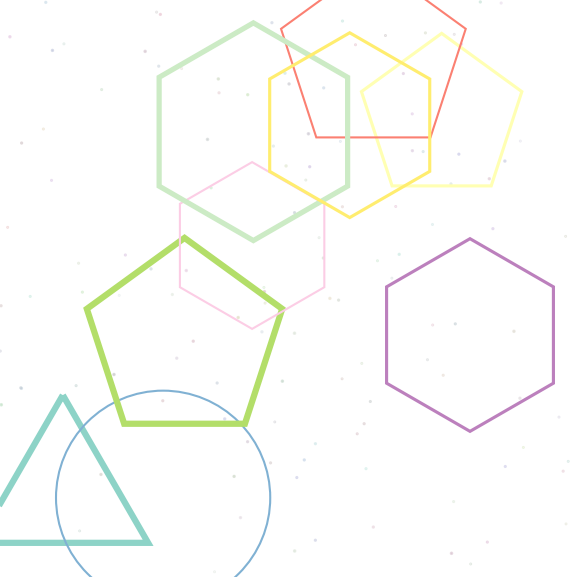[{"shape": "triangle", "thickness": 3, "radius": 0.85, "center": [0.109, 0.144]}, {"shape": "pentagon", "thickness": 1.5, "radius": 0.73, "center": [0.765, 0.795]}, {"shape": "pentagon", "thickness": 1, "radius": 0.84, "center": [0.647, 0.897]}, {"shape": "circle", "thickness": 1, "radius": 0.93, "center": [0.282, 0.137]}, {"shape": "pentagon", "thickness": 3, "radius": 0.89, "center": [0.32, 0.409]}, {"shape": "hexagon", "thickness": 1, "radius": 0.72, "center": [0.437, 0.574]}, {"shape": "hexagon", "thickness": 1.5, "radius": 0.83, "center": [0.814, 0.419]}, {"shape": "hexagon", "thickness": 2.5, "radius": 0.94, "center": [0.439, 0.771]}, {"shape": "hexagon", "thickness": 1.5, "radius": 0.8, "center": [0.606, 0.782]}]